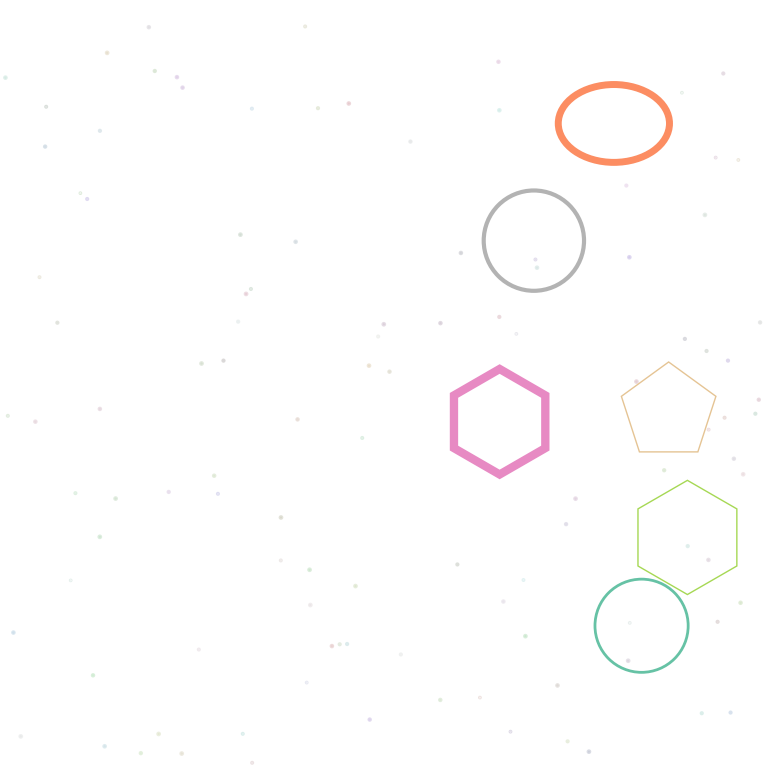[{"shape": "circle", "thickness": 1, "radius": 0.3, "center": [0.833, 0.187]}, {"shape": "oval", "thickness": 2.5, "radius": 0.36, "center": [0.797, 0.84]}, {"shape": "hexagon", "thickness": 3, "radius": 0.34, "center": [0.649, 0.452]}, {"shape": "hexagon", "thickness": 0.5, "radius": 0.37, "center": [0.893, 0.302]}, {"shape": "pentagon", "thickness": 0.5, "radius": 0.32, "center": [0.868, 0.465]}, {"shape": "circle", "thickness": 1.5, "radius": 0.33, "center": [0.693, 0.687]}]